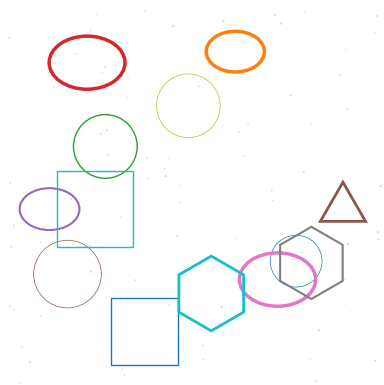[{"shape": "square", "thickness": 1, "radius": 0.43, "center": [0.374, 0.139]}, {"shape": "circle", "thickness": 0.5, "radius": 0.34, "center": [0.769, 0.322]}, {"shape": "oval", "thickness": 2.5, "radius": 0.38, "center": [0.611, 0.866]}, {"shape": "circle", "thickness": 1, "radius": 0.41, "center": [0.274, 0.62]}, {"shape": "oval", "thickness": 2.5, "radius": 0.49, "center": [0.226, 0.837]}, {"shape": "oval", "thickness": 1.5, "radius": 0.39, "center": [0.129, 0.457]}, {"shape": "triangle", "thickness": 2, "radius": 0.34, "center": [0.891, 0.459]}, {"shape": "circle", "thickness": 0.5, "radius": 0.44, "center": [0.175, 0.288]}, {"shape": "oval", "thickness": 2.5, "radius": 0.5, "center": [0.721, 0.274]}, {"shape": "hexagon", "thickness": 1.5, "radius": 0.47, "center": [0.809, 0.317]}, {"shape": "circle", "thickness": 0.5, "radius": 0.41, "center": [0.489, 0.725]}, {"shape": "hexagon", "thickness": 2, "radius": 0.49, "center": [0.549, 0.238]}, {"shape": "square", "thickness": 1, "radius": 0.49, "center": [0.248, 0.457]}]